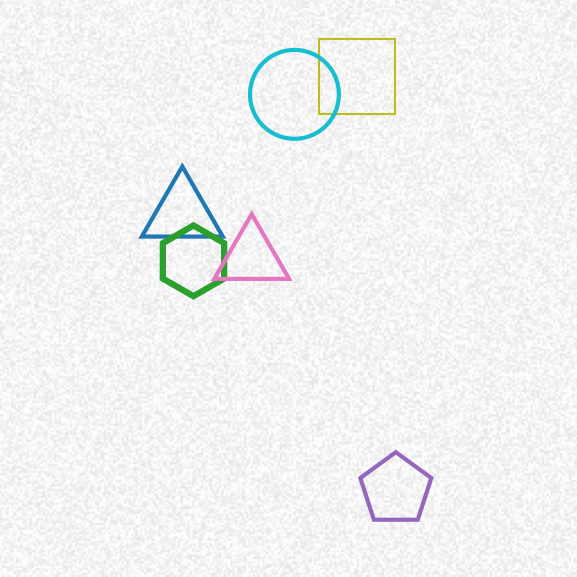[{"shape": "triangle", "thickness": 2, "radius": 0.4, "center": [0.316, 0.63]}, {"shape": "hexagon", "thickness": 3, "radius": 0.31, "center": [0.335, 0.547]}, {"shape": "pentagon", "thickness": 2, "radius": 0.32, "center": [0.685, 0.151]}, {"shape": "triangle", "thickness": 2, "radius": 0.37, "center": [0.436, 0.554]}, {"shape": "square", "thickness": 1, "radius": 0.33, "center": [0.618, 0.866]}, {"shape": "circle", "thickness": 2, "radius": 0.38, "center": [0.51, 0.836]}]